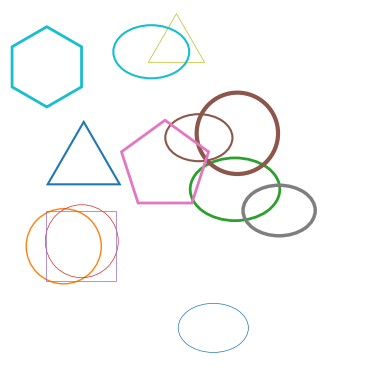[{"shape": "oval", "thickness": 0.5, "radius": 0.46, "center": [0.554, 0.148]}, {"shape": "triangle", "thickness": 1.5, "radius": 0.54, "center": [0.217, 0.575]}, {"shape": "circle", "thickness": 1, "radius": 0.49, "center": [0.166, 0.36]}, {"shape": "oval", "thickness": 2, "radius": 0.58, "center": [0.61, 0.508]}, {"shape": "circle", "thickness": 0.5, "radius": 0.47, "center": [0.212, 0.373]}, {"shape": "square", "thickness": 0.5, "radius": 0.45, "center": [0.211, 0.361]}, {"shape": "circle", "thickness": 3, "radius": 0.53, "center": [0.617, 0.654]}, {"shape": "oval", "thickness": 1.5, "radius": 0.44, "center": [0.517, 0.642]}, {"shape": "pentagon", "thickness": 2, "radius": 0.59, "center": [0.429, 0.569]}, {"shape": "oval", "thickness": 2.5, "radius": 0.47, "center": [0.725, 0.453]}, {"shape": "triangle", "thickness": 0.5, "radius": 0.42, "center": [0.458, 0.88]}, {"shape": "hexagon", "thickness": 2, "radius": 0.52, "center": [0.122, 0.826]}, {"shape": "oval", "thickness": 1.5, "radius": 0.49, "center": [0.393, 0.866]}]